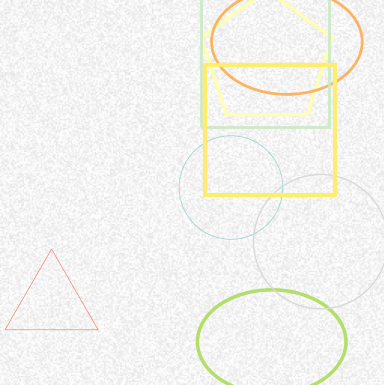[{"shape": "circle", "thickness": 0.5, "radius": 0.67, "center": [0.6, 0.513]}, {"shape": "pentagon", "thickness": 2.5, "radius": 0.89, "center": [0.693, 0.847]}, {"shape": "triangle", "thickness": 0.5, "radius": 0.7, "center": [0.134, 0.213]}, {"shape": "oval", "thickness": 2, "radius": 0.98, "center": [0.745, 0.892]}, {"shape": "oval", "thickness": 2.5, "radius": 0.96, "center": [0.706, 0.112]}, {"shape": "circle", "thickness": 1, "radius": 0.87, "center": [0.833, 0.372]}, {"shape": "square", "thickness": 2, "radius": 0.83, "center": [0.689, 0.837]}, {"shape": "square", "thickness": 3, "radius": 0.84, "center": [0.701, 0.663]}]